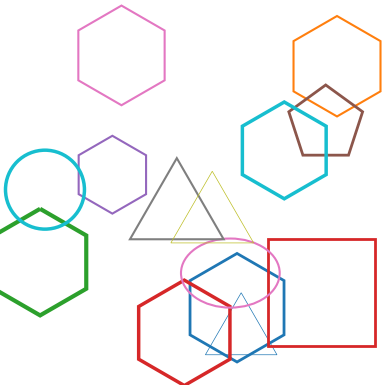[{"shape": "triangle", "thickness": 0.5, "radius": 0.54, "center": [0.626, 0.132]}, {"shape": "hexagon", "thickness": 2, "radius": 0.7, "center": [0.616, 0.201]}, {"shape": "hexagon", "thickness": 1.5, "radius": 0.65, "center": [0.875, 0.828]}, {"shape": "hexagon", "thickness": 3, "radius": 0.69, "center": [0.104, 0.319]}, {"shape": "hexagon", "thickness": 2.5, "radius": 0.68, "center": [0.479, 0.135]}, {"shape": "square", "thickness": 2, "radius": 0.7, "center": [0.835, 0.24]}, {"shape": "hexagon", "thickness": 1.5, "radius": 0.51, "center": [0.292, 0.546]}, {"shape": "pentagon", "thickness": 2, "radius": 0.5, "center": [0.846, 0.679]}, {"shape": "hexagon", "thickness": 1.5, "radius": 0.65, "center": [0.316, 0.856]}, {"shape": "oval", "thickness": 1.5, "radius": 0.64, "center": [0.598, 0.291]}, {"shape": "triangle", "thickness": 1.5, "radius": 0.7, "center": [0.459, 0.449]}, {"shape": "triangle", "thickness": 0.5, "radius": 0.62, "center": [0.551, 0.431]}, {"shape": "hexagon", "thickness": 2.5, "radius": 0.63, "center": [0.738, 0.609]}, {"shape": "circle", "thickness": 2.5, "radius": 0.51, "center": [0.117, 0.507]}]